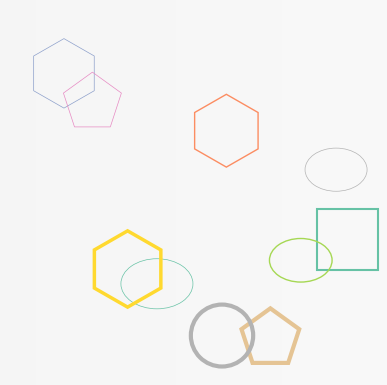[{"shape": "oval", "thickness": 0.5, "radius": 0.46, "center": [0.405, 0.263]}, {"shape": "square", "thickness": 1.5, "radius": 0.39, "center": [0.896, 0.378]}, {"shape": "hexagon", "thickness": 1, "radius": 0.47, "center": [0.584, 0.661]}, {"shape": "hexagon", "thickness": 0.5, "radius": 0.45, "center": [0.165, 0.809]}, {"shape": "pentagon", "thickness": 0.5, "radius": 0.39, "center": [0.238, 0.734]}, {"shape": "oval", "thickness": 1, "radius": 0.4, "center": [0.776, 0.324]}, {"shape": "hexagon", "thickness": 2.5, "radius": 0.5, "center": [0.329, 0.301]}, {"shape": "pentagon", "thickness": 3, "radius": 0.39, "center": [0.698, 0.121]}, {"shape": "circle", "thickness": 3, "radius": 0.4, "center": [0.573, 0.128]}, {"shape": "oval", "thickness": 0.5, "radius": 0.4, "center": [0.867, 0.559]}]